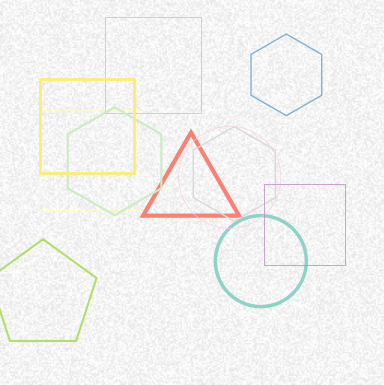[{"shape": "circle", "thickness": 2.5, "radius": 0.59, "center": [0.678, 0.322]}, {"shape": "square", "thickness": 0.5, "radius": 0.65, "center": [0.232, 0.584]}, {"shape": "square", "thickness": 0.5, "radius": 0.62, "center": [0.398, 0.83]}, {"shape": "triangle", "thickness": 3, "radius": 0.72, "center": [0.496, 0.512]}, {"shape": "hexagon", "thickness": 1, "radius": 0.53, "center": [0.744, 0.806]}, {"shape": "pentagon", "thickness": 1.5, "radius": 0.73, "center": [0.112, 0.233]}, {"shape": "circle", "thickness": 0.5, "radius": 0.66, "center": [0.597, 0.539]}, {"shape": "hexagon", "thickness": 1, "radius": 0.62, "center": [0.609, 0.548]}, {"shape": "square", "thickness": 0.5, "radius": 0.53, "center": [0.791, 0.418]}, {"shape": "hexagon", "thickness": 1.5, "radius": 0.7, "center": [0.298, 0.581]}, {"shape": "square", "thickness": 2, "radius": 0.61, "center": [0.226, 0.672]}]